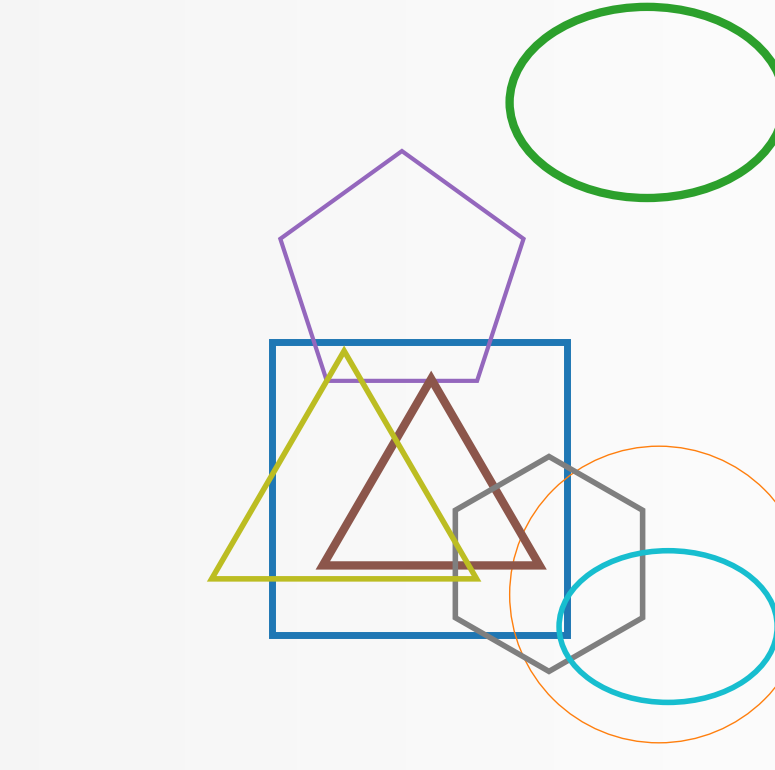[{"shape": "square", "thickness": 2.5, "radius": 0.95, "center": [0.541, 0.365]}, {"shape": "circle", "thickness": 0.5, "radius": 0.96, "center": [0.85, 0.228]}, {"shape": "oval", "thickness": 3, "radius": 0.89, "center": [0.835, 0.867]}, {"shape": "pentagon", "thickness": 1.5, "radius": 0.82, "center": [0.519, 0.639]}, {"shape": "triangle", "thickness": 3, "radius": 0.81, "center": [0.556, 0.346]}, {"shape": "hexagon", "thickness": 2, "radius": 0.7, "center": [0.708, 0.268]}, {"shape": "triangle", "thickness": 2, "radius": 0.99, "center": [0.444, 0.347]}, {"shape": "oval", "thickness": 2, "radius": 0.7, "center": [0.862, 0.186]}]